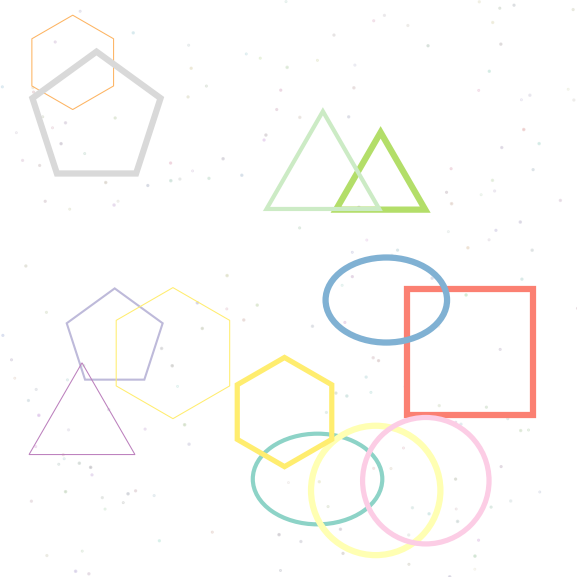[{"shape": "oval", "thickness": 2, "radius": 0.56, "center": [0.55, 0.17]}, {"shape": "circle", "thickness": 3, "radius": 0.56, "center": [0.651, 0.15]}, {"shape": "pentagon", "thickness": 1, "radius": 0.44, "center": [0.199, 0.412]}, {"shape": "square", "thickness": 3, "radius": 0.54, "center": [0.815, 0.389]}, {"shape": "oval", "thickness": 3, "radius": 0.53, "center": [0.669, 0.48]}, {"shape": "hexagon", "thickness": 0.5, "radius": 0.41, "center": [0.126, 0.891]}, {"shape": "triangle", "thickness": 3, "radius": 0.45, "center": [0.659, 0.681]}, {"shape": "circle", "thickness": 2.5, "radius": 0.55, "center": [0.737, 0.167]}, {"shape": "pentagon", "thickness": 3, "radius": 0.58, "center": [0.167, 0.793]}, {"shape": "triangle", "thickness": 0.5, "radius": 0.53, "center": [0.142, 0.265]}, {"shape": "triangle", "thickness": 2, "radius": 0.56, "center": [0.559, 0.694]}, {"shape": "hexagon", "thickness": 0.5, "radius": 0.57, "center": [0.299, 0.388]}, {"shape": "hexagon", "thickness": 2.5, "radius": 0.47, "center": [0.493, 0.286]}]